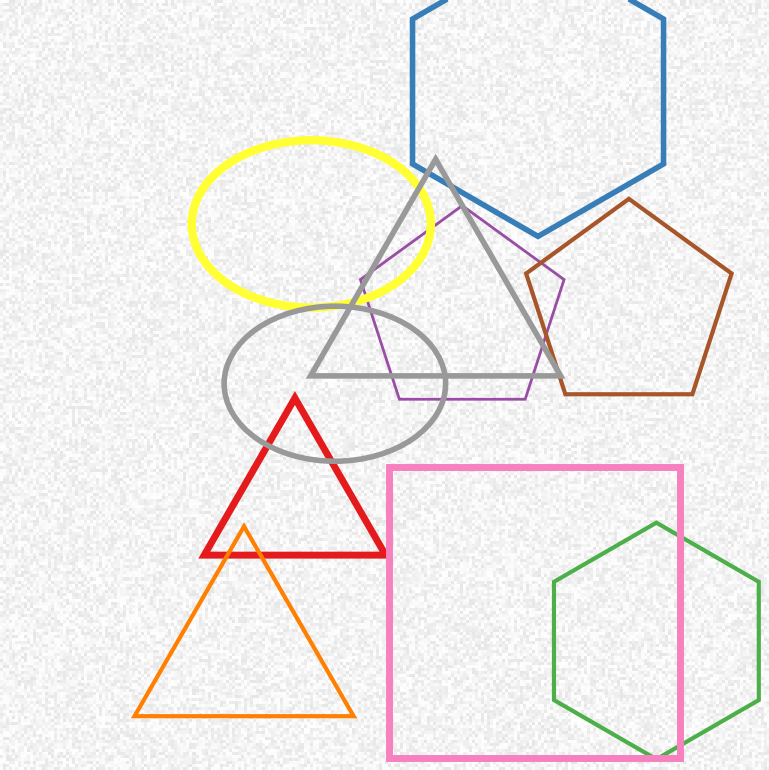[{"shape": "triangle", "thickness": 2.5, "radius": 0.68, "center": [0.383, 0.347]}, {"shape": "hexagon", "thickness": 2, "radius": 0.94, "center": [0.699, 0.881]}, {"shape": "hexagon", "thickness": 1.5, "radius": 0.77, "center": [0.852, 0.168]}, {"shape": "pentagon", "thickness": 1, "radius": 0.7, "center": [0.6, 0.594]}, {"shape": "triangle", "thickness": 1.5, "radius": 0.82, "center": [0.317, 0.152]}, {"shape": "oval", "thickness": 3, "radius": 0.78, "center": [0.404, 0.709]}, {"shape": "pentagon", "thickness": 1.5, "radius": 0.7, "center": [0.817, 0.601]}, {"shape": "square", "thickness": 2.5, "radius": 0.94, "center": [0.695, 0.205]}, {"shape": "oval", "thickness": 2, "radius": 0.72, "center": [0.435, 0.502]}, {"shape": "triangle", "thickness": 2, "radius": 0.94, "center": [0.566, 0.606]}]